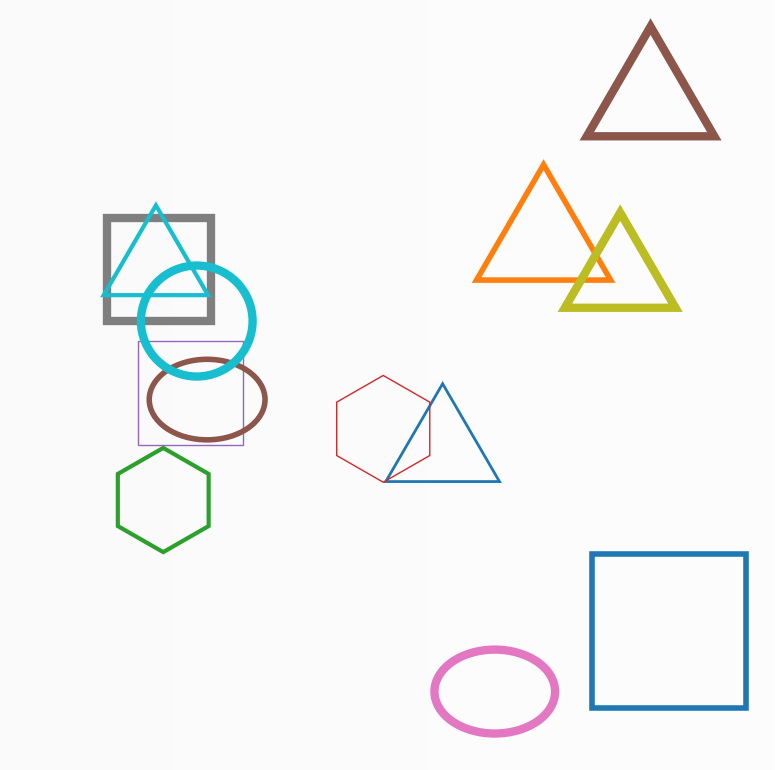[{"shape": "square", "thickness": 2, "radius": 0.5, "center": [0.863, 0.181]}, {"shape": "triangle", "thickness": 1, "radius": 0.42, "center": [0.571, 0.417]}, {"shape": "triangle", "thickness": 2, "radius": 0.5, "center": [0.701, 0.686]}, {"shape": "hexagon", "thickness": 1.5, "radius": 0.34, "center": [0.211, 0.351]}, {"shape": "hexagon", "thickness": 0.5, "radius": 0.35, "center": [0.494, 0.443]}, {"shape": "square", "thickness": 0.5, "radius": 0.34, "center": [0.246, 0.49]}, {"shape": "oval", "thickness": 2, "radius": 0.37, "center": [0.267, 0.481]}, {"shape": "triangle", "thickness": 3, "radius": 0.47, "center": [0.839, 0.87]}, {"shape": "oval", "thickness": 3, "radius": 0.39, "center": [0.638, 0.102]}, {"shape": "square", "thickness": 3, "radius": 0.34, "center": [0.205, 0.65]}, {"shape": "triangle", "thickness": 3, "radius": 0.41, "center": [0.8, 0.641]}, {"shape": "circle", "thickness": 3, "radius": 0.36, "center": [0.254, 0.583]}, {"shape": "triangle", "thickness": 1.5, "radius": 0.39, "center": [0.201, 0.656]}]